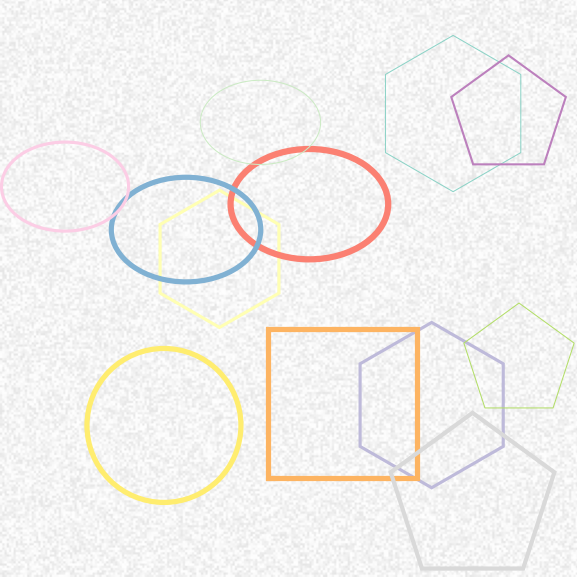[{"shape": "hexagon", "thickness": 0.5, "radius": 0.68, "center": [0.785, 0.803]}, {"shape": "hexagon", "thickness": 1.5, "radius": 0.59, "center": [0.38, 0.551]}, {"shape": "hexagon", "thickness": 1.5, "radius": 0.72, "center": [0.747, 0.298]}, {"shape": "oval", "thickness": 3, "radius": 0.68, "center": [0.536, 0.646]}, {"shape": "oval", "thickness": 2.5, "radius": 0.65, "center": [0.322, 0.602]}, {"shape": "square", "thickness": 2.5, "radius": 0.65, "center": [0.593, 0.3]}, {"shape": "pentagon", "thickness": 0.5, "radius": 0.5, "center": [0.899, 0.374]}, {"shape": "oval", "thickness": 1.5, "radius": 0.55, "center": [0.113, 0.676]}, {"shape": "pentagon", "thickness": 2, "radius": 0.75, "center": [0.818, 0.135]}, {"shape": "pentagon", "thickness": 1, "radius": 0.52, "center": [0.881, 0.799]}, {"shape": "oval", "thickness": 0.5, "radius": 0.52, "center": [0.451, 0.787]}, {"shape": "circle", "thickness": 2.5, "radius": 0.67, "center": [0.284, 0.262]}]